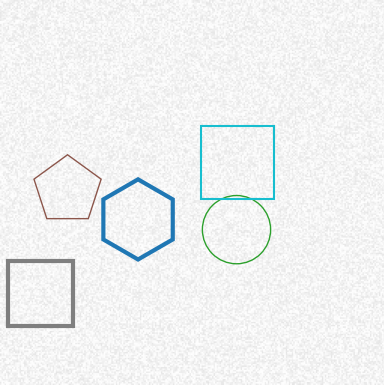[{"shape": "hexagon", "thickness": 3, "radius": 0.52, "center": [0.359, 0.43]}, {"shape": "circle", "thickness": 1, "radius": 0.44, "center": [0.614, 0.404]}, {"shape": "pentagon", "thickness": 1, "radius": 0.46, "center": [0.175, 0.506]}, {"shape": "square", "thickness": 3, "radius": 0.42, "center": [0.105, 0.238]}, {"shape": "square", "thickness": 1.5, "radius": 0.47, "center": [0.616, 0.577]}]